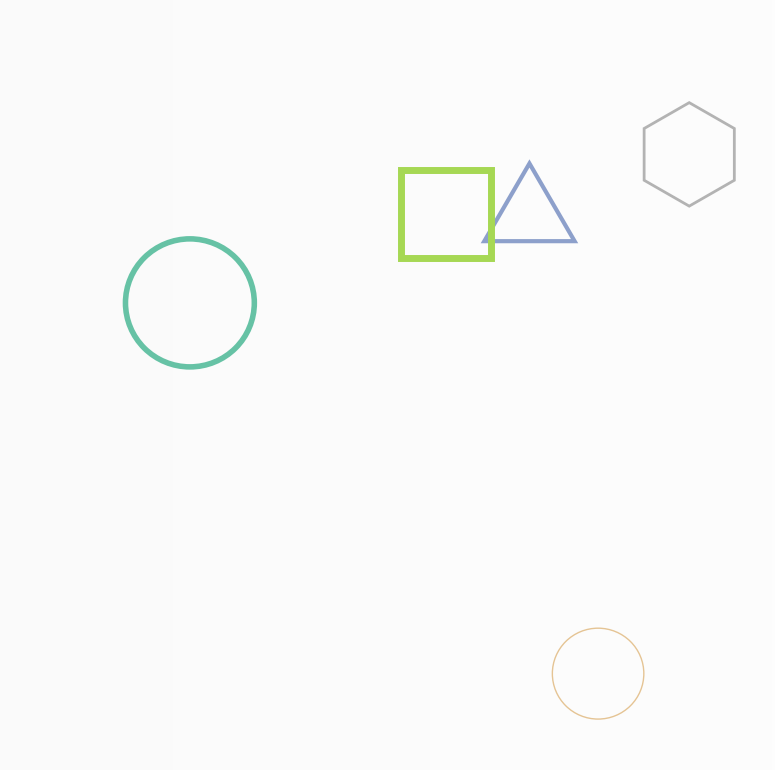[{"shape": "circle", "thickness": 2, "radius": 0.42, "center": [0.245, 0.607]}, {"shape": "triangle", "thickness": 1.5, "radius": 0.34, "center": [0.683, 0.72]}, {"shape": "square", "thickness": 2.5, "radius": 0.29, "center": [0.575, 0.722]}, {"shape": "circle", "thickness": 0.5, "radius": 0.3, "center": [0.772, 0.125]}, {"shape": "hexagon", "thickness": 1, "radius": 0.34, "center": [0.889, 0.8]}]